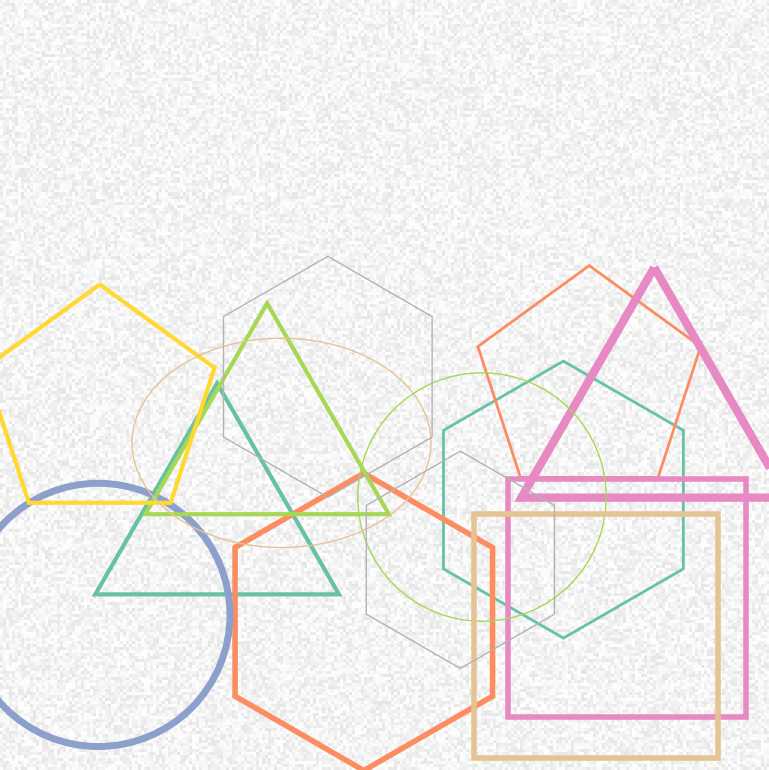[{"shape": "triangle", "thickness": 1.5, "radius": 0.91, "center": [0.282, 0.319]}, {"shape": "hexagon", "thickness": 1, "radius": 0.9, "center": [0.732, 0.351]}, {"shape": "hexagon", "thickness": 2, "radius": 0.97, "center": [0.472, 0.192]}, {"shape": "pentagon", "thickness": 1, "radius": 0.76, "center": [0.765, 0.503]}, {"shape": "circle", "thickness": 2.5, "radius": 0.85, "center": [0.128, 0.201]}, {"shape": "square", "thickness": 2, "radius": 0.77, "center": [0.814, 0.223]}, {"shape": "triangle", "thickness": 3, "radius": 1.0, "center": [0.85, 0.453]}, {"shape": "triangle", "thickness": 1.5, "radius": 0.91, "center": [0.347, 0.423]}, {"shape": "circle", "thickness": 0.5, "radius": 0.81, "center": [0.626, 0.355]}, {"shape": "pentagon", "thickness": 1.5, "radius": 0.78, "center": [0.13, 0.474]}, {"shape": "square", "thickness": 2, "radius": 0.79, "center": [0.774, 0.174]}, {"shape": "oval", "thickness": 0.5, "radius": 0.97, "center": [0.366, 0.425]}, {"shape": "hexagon", "thickness": 0.5, "radius": 0.71, "center": [0.598, 0.273]}, {"shape": "hexagon", "thickness": 0.5, "radius": 0.78, "center": [0.426, 0.511]}]